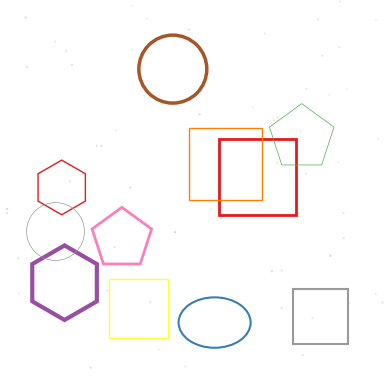[{"shape": "hexagon", "thickness": 1, "radius": 0.35, "center": [0.16, 0.513]}, {"shape": "square", "thickness": 2, "radius": 0.49, "center": [0.669, 0.54]}, {"shape": "oval", "thickness": 1.5, "radius": 0.47, "center": [0.557, 0.162]}, {"shape": "pentagon", "thickness": 0.5, "radius": 0.44, "center": [0.784, 0.643]}, {"shape": "hexagon", "thickness": 3, "radius": 0.48, "center": [0.168, 0.266]}, {"shape": "square", "thickness": 1, "radius": 0.47, "center": [0.586, 0.574]}, {"shape": "square", "thickness": 1, "radius": 0.39, "center": [0.36, 0.198]}, {"shape": "circle", "thickness": 2.5, "radius": 0.44, "center": [0.449, 0.82]}, {"shape": "pentagon", "thickness": 2, "radius": 0.41, "center": [0.316, 0.38]}, {"shape": "square", "thickness": 1.5, "radius": 0.36, "center": [0.832, 0.177]}, {"shape": "circle", "thickness": 0.5, "radius": 0.38, "center": [0.144, 0.399]}]